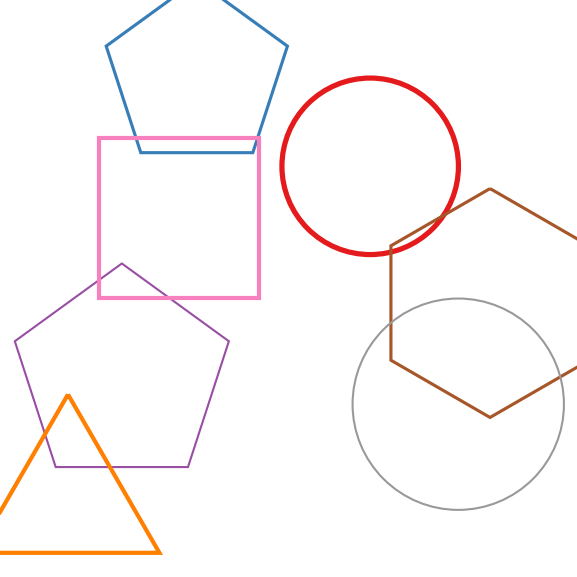[{"shape": "circle", "thickness": 2.5, "radius": 0.76, "center": [0.641, 0.711]}, {"shape": "pentagon", "thickness": 1.5, "radius": 0.83, "center": [0.341, 0.868]}, {"shape": "pentagon", "thickness": 1, "radius": 0.97, "center": [0.211, 0.348]}, {"shape": "triangle", "thickness": 2, "radius": 0.91, "center": [0.118, 0.133]}, {"shape": "hexagon", "thickness": 1.5, "radius": 0.99, "center": [0.849, 0.474]}, {"shape": "square", "thickness": 2, "radius": 0.69, "center": [0.31, 0.622]}, {"shape": "circle", "thickness": 1, "radius": 0.91, "center": [0.793, 0.299]}]